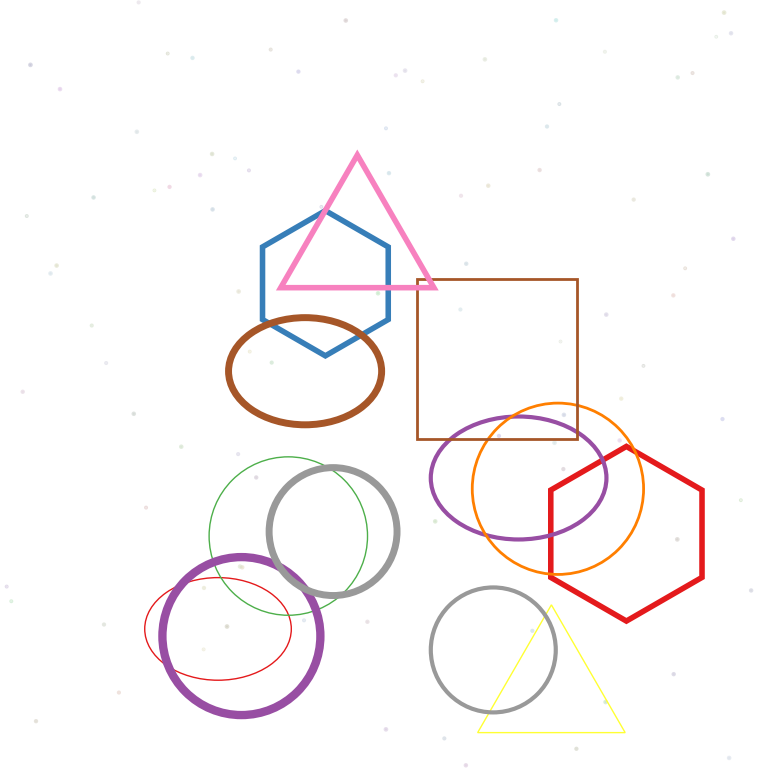[{"shape": "oval", "thickness": 0.5, "radius": 0.48, "center": [0.283, 0.183]}, {"shape": "hexagon", "thickness": 2, "radius": 0.57, "center": [0.813, 0.307]}, {"shape": "hexagon", "thickness": 2, "radius": 0.47, "center": [0.423, 0.632]}, {"shape": "circle", "thickness": 0.5, "radius": 0.51, "center": [0.374, 0.304]}, {"shape": "circle", "thickness": 3, "radius": 0.51, "center": [0.314, 0.174]}, {"shape": "oval", "thickness": 1.5, "radius": 0.57, "center": [0.674, 0.379]}, {"shape": "circle", "thickness": 1, "radius": 0.56, "center": [0.725, 0.365]}, {"shape": "triangle", "thickness": 0.5, "radius": 0.55, "center": [0.716, 0.104]}, {"shape": "square", "thickness": 1, "radius": 0.52, "center": [0.645, 0.534]}, {"shape": "oval", "thickness": 2.5, "radius": 0.5, "center": [0.396, 0.518]}, {"shape": "triangle", "thickness": 2, "radius": 0.57, "center": [0.464, 0.684]}, {"shape": "circle", "thickness": 1.5, "radius": 0.41, "center": [0.641, 0.156]}, {"shape": "circle", "thickness": 2.5, "radius": 0.42, "center": [0.433, 0.31]}]